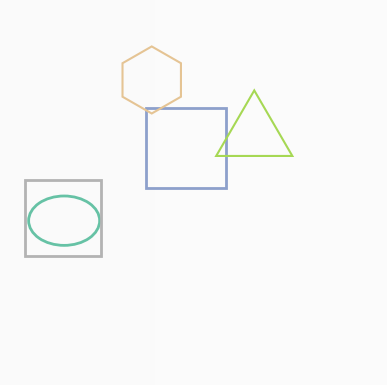[{"shape": "oval", "thickness": 2, "radius": 0.46, "center": [0.166, 0.427]}, {"shape": "square", "thickness": 2, "radius": 0.52, "center": [0.48, 0.616]}, {"shape": "triangle", "thickness": 1.5, "radius": 0.57, "center": [0.656, 0.652]}, {"shape": "hexagon", "thickness": 1.5, "radius": 0.44, "center": [0.392, 0.792]}, {"shape": "square", "thickness": 2, "radius": 0.49, "center": [0.162, 0.434]}]